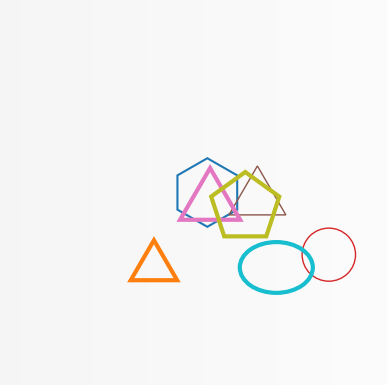[{"shape": "hexagon", "thickness": 1.5, "radius": 0.45, "center": [0.535, 0.5]}, {"shape": "triangle", "thickness": 3, "radius": 0.35, "center": [0.397, 0.307]}, {"shape": "circle", "thickness": 1, "radius": 0.34, "center": [0.849, 0.339]}, {"shape": "triangle", "thickness": 1, "radius": 0.42, "center": [0.664, 0.484]}, {"shape": "triangle", "thickness": 3, "radius": 0.45, "center": [0.542, 0.474]}, {"shape": "pentagon", "thickness": 3, "radius": 0.46, "center": [0.633, 0.461]}, {"shape": "oval", "thickness": 3, "radius": 0.47, "center": [0.713, 0.305]}]